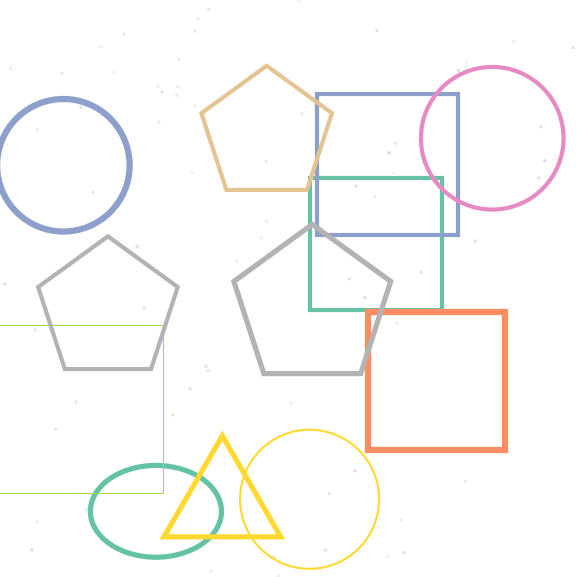[{"shape": "square", "thickness": 2, "radius": 0.57, "center": [0.651, 0.577]}, {"shape": "oval", "thickness": 2.5, "radius": 0.57, "center": [0.27, 0.114]}, {"shape": "square", "thickness": 3, "radius": 0.6, "center": [0.756, 0.339]}, {"shape": "circle", "thickness": 3, "radius": 0.57, "center": [0.11, 0.713]}, {"shape": "square", "thickness": 2, "radius": 0.61, "center": [0.671, 0.714]}, {"shape": "circle", "thickness": 2, "radius": 0.62, "center": [0.852, 0.76]}, {"shape": "square", "thickness": 0.5, "radius": 0.73, "center": [0.136, 0.291]}, {"shape": "triangle", "thickness": 2.5, "radius": 0.58, "center": [0.385, 0.128]}, {"shape": "circle", "thickness": 1, "radius": 0.6, "center": [0.536, 0.135]}, {"shape": "pentagon", "thickness": 2, "radius": 0.59, "center": [0.462, 0.766]}, {"shape": "pentagon", "thickness": 2, "radius": 0.64, "center": [0.187, 0.463]}, {"shape": "pentagon", "thickness": 2.5, "radius": 0.71, "center": [0.541, 0.468]}]